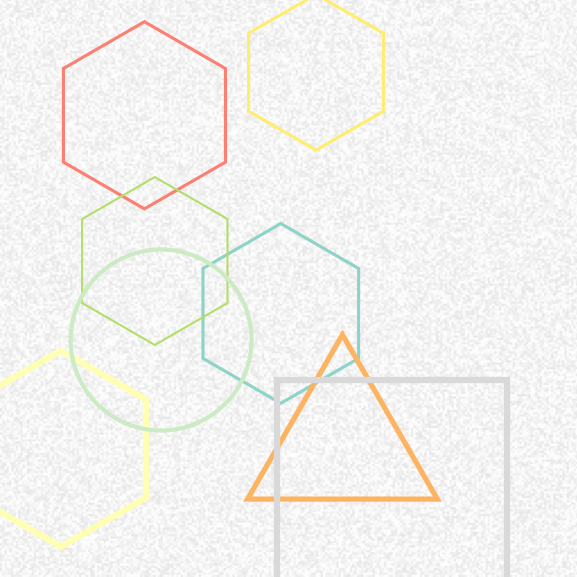[{"shape": "hexagon", "thickness": 1.5, "radius": 0.78, "center": [0.486, 0.456]}, {"shape": "hexagon", "thickness": 3, "radius": 0.85, "center": [0.105, 0.222]}, {"shape": "hexagon", "thickness": 1.5, "radius": 0.81, "center": [0.25, 0.799]}, {"shape": "triangle", "thickness": 2.5, "radius": 0.95, "center": [0.593, 0.23]}, {"shape": "hexagon", "thickness": 1, "radius": 0.73, "center": [0.268, 0.547]}, {"shape": "square", "thickness": 3, "radius": 1.0, "center": [0.678, 0.142]}, {"shape": "circle", "thickness": 2, "radius": 0.78, "center": [0.279, 0.41]}, {"shape": "hexagon", "thickness": 1.5, "radius": 0.67, "center": [0.547, 0.874]}]